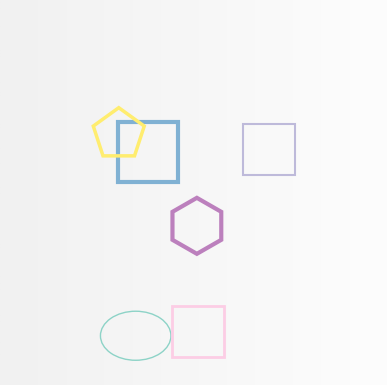[{"shape": "oval", "thickness": 1, "radius": 0.45, "center": [0.35, 0.128]}, {"shape": "square", "thickness": 1.5, "radius": 0.34, "center": [0.695, 0.612]}, {"shape": "square", "thickness": 3, "radius": 0.39, "center": [0.381, 0.605]}, {"shape": "square", "thickness": 2, "radius": 0.34, "center": [0.512, 0.139]}, {"shape": "hexagon", "thickness": 3, "radius": 0.36, "center": [0.508, 0.413]}, {"shape": "pentagon", "thickness": 2.5, "radius": 0.35, "center": [0.306, 0.651]}]